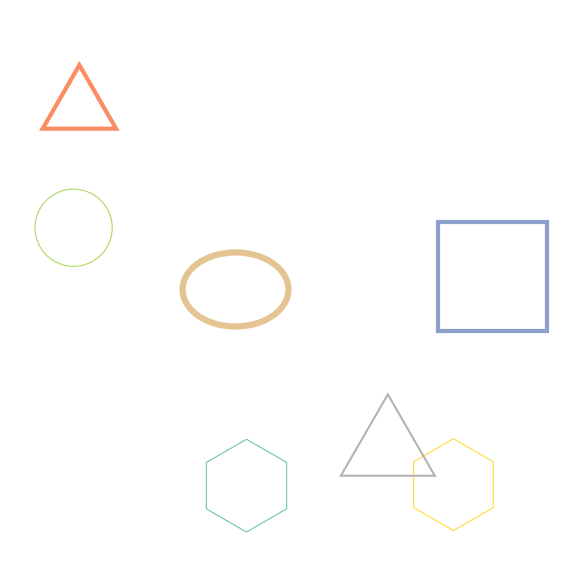[{"shape": "hexagon", "thickness": 0.5, "radius": 0.4, "center": [0.427, 0.158]}, {"shape": "triangle", "thickness": 2, "radius": 0.37, "center": [0.137, 0.813]}, {"shape": "square", "thickness": 2, "radius": 0.47, "center": [0.852, 0.521]}, {"shape": "circle", "thickness": 0.5, "radius": 0.33, "center": [0.127, 0.605]}, {"shape": "hexagon", "thickness": 0.5, "radius": 0.4, "center": [0.785, 0.16]}, {"shape": "oval", "thickness": 3, "radius": 0.46, "center": [0.408, 0.498]}, {"shape": "triangle", "thickness": 1, "radius": 0.47, "center": [0.672, 0.222]}]